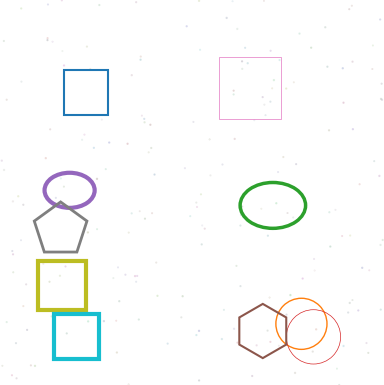[{"shape": "square", "thickness": 1.5, "radius": 0.29, "center": [0.224, 0.76]}, {"shape": "circle", "thickness": 1, "radius": 0.33, "center": [0.783, 0.159]}, {"shape": "oval", "thickness": 2.5, "radius": 0.43, "center": [0.709, 0.466]}, {"shape": "circle", "thickness": 0.5, "radius": 0.35, "center": [0.814, 0.125]}, {"shape": "oval", "thickness": 3, "radius": 0.33, "center": [0.181, 0.506]}, {"shape": "hexagon", "thickness": 1.5, "radius": 0.35, "center": [0.683, 0.14]}, {"shape": "square", "thickness": 0.5, "radius": 0.4, "center": [0.649, 0.771]}, {"shape": "pentagon", "thickness": 2, "radius": 0.36, "center": [0.157, 0.404]}, {"shape": "square", "thickness": 3, "radius": 0.31, "center": [0.161, 0.258]}, {"shape": "square", "thickness": 3, "radius": 0.29, "center": [0.198, 0.125]}]